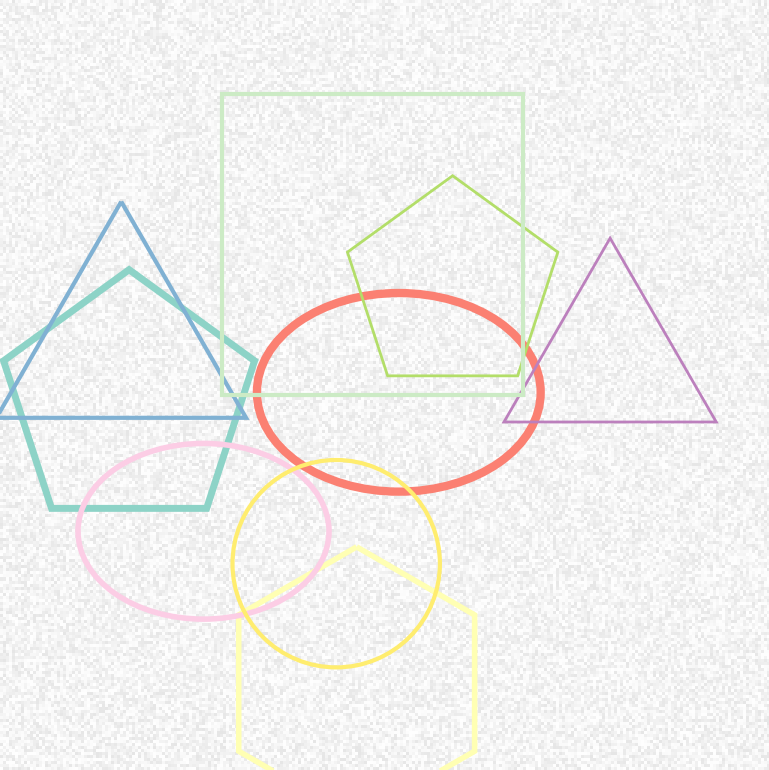[{"shape": "pentagon", "thickness": 2.5, "radius": 0.86, "center": [0.168, 0.478]}, {"shape": "hexagon", "thickness": 2, "radius": 0.88, "center": [0.463, 0.113]}, {"shape": "oval", "thickness": 3, "radius": 0.92, "center": [0.518, 0.49]}, {"shape": "triangle", "thickness": 1.5, "radius": 0.94, "center": [0.157, 0.551]}, {"shape": "pentagon", "thickness": 1, "radius": 0.72, "center": [0.588, 0.628]}, {"shape": "oval", "thickness": 2, "radius": 0.81, "center": [0.264, 0.31]}, {"shape": "triangle", "thickness": 1, "radius": 0.8, "center": [0.792, 0.532]}, {"shape": "square", "thickness": 1.5, "radius": 0.98, "center": [0.484, 0.682]}, {"shape": "circle", "thickness": 1.5, "radius": 0.67, "center": [0.437, 0.268]}]